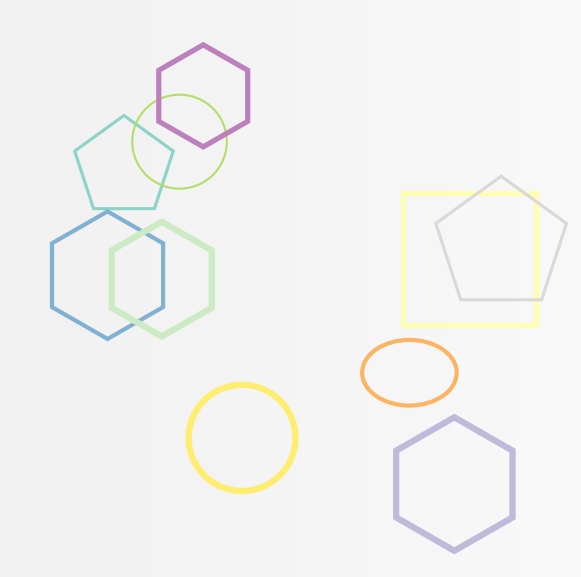[{"shape": "pentagon", "thickness": 1.5, "radius": 0.45, "center": [0.213, 0.71]}, {"shape": "square", "thickness": 2.5, "radius": 0.57, "center": [0.808, 0.551]}, {"shape": "hexagon", "thickness": 3, "radius": 0.58, "center": [0.782, 0.161]}, {"shape": "hexagon", "thickness": 2, "radius": 0.55, "center": [0.185, 0.523]}, {"shape": "oval", "thickness": 2, "radius": 0.41, "center": [0.704, 0.354]}, {"shape": "circle", "thickness": 1, "radius": 0.41, "center": [0.309, 0.754]}, {"shape": "pentagon", "thickness": 1.5, "radius": 0.59, "center": [0.862, 0.576]}, {"shape": "hexagon", "thickness": 2.5, "radius": 0.44, "center": [0.35, 0.833]}, {"shape": "hexagon", "thickness": 3, "radius": 0.5, "center": [0.278, 0.516]}, {"shape": "circle", "thickness": 3, "radius": 0.46, "center": [0.416, 0.241]}]